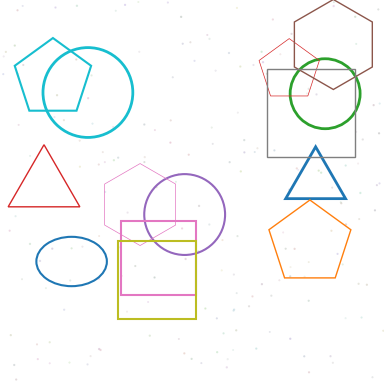[{"shape": "oval", "thickness": 1.5, "radius": 0.46, "center": [0.186, 0.321]}, {"shape": "triangle", "thickness": 2, "radius": 0.45, "center": [0.82, 0.529]}, {"shape": "pentagon", "thickness": 1, "radius": 0.56, "center": [0.805, 0.369]}, {"shape": "circle", "thickness": 2, "radius": 0.45, "center": [0.844, 0.757]}, {"shape": "triangle", "thickness": 1, "radius": 0.54, "center": [0.114, 0.517]}, {"shape": "pentagon", "thickness": 0.5, "radius": 0.41, "center": [0.751, 0.817]}, {"shape": "circle", "thickness": 1.5, "radius": 0.52, "center": [0.48, 0.443]}, {"shape": "hexagon", "thickness": 1, "radius": 0.58, "center": [0.866, 0.884]}, {"shape": "hexagon", "thickness": 0.5, "radius": 0.53, "center": [0.364, 0.469]}, {"shape": "square", "thickness": 1.5, "radius": 0.48, "center": [0.412, 0.329]}, {"shape": "square", "thickness": 1, "radius": 0.57, "center": [0.809, 0.707]}, {"shape": "square", "thickness": 1.5, "radius": 0.51, "center": [0.407, 0.273]}, {"shape": "circle", "thickness": 2, "radius": 0.58, "center": [0.228, 0.76]}, {"shape": "pentagon", "thickness": 1.5, "radius": 0.52, "center": [0.137, 0.797]}]